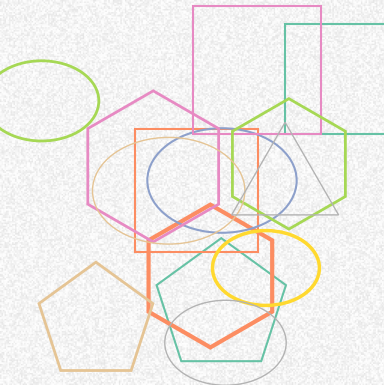[{"shape": "square", "thickness": 1.5, "radius": 0.71, "center": [0.884, 0.795]}, {"shape": "pentagon", "thickness": 1.5, "radius": 0.88, "center": [0.575, 0.205]}, {"shape": "square", "thickness": 1.5, "radius": 0.8, "center": [0.511, 0.506]}, {"shape": "hexagon", "thickness": 3, "radius": 0.93, "center": [0.546, 0.283]}, {"shape": "oval", "thickness": 1.5, "radius": 0.97, "center": [0.577, 0.531]}, {"shape": "square", "thickness": 1.5, "radius": 0.83, "center": [0.667, 0.818]}, {"shape": "hexagon", "thickness": 2, "radius": 0.98, "center": [0.398, 0.568]}, {"shape": "hexagon", "thickness": 2, "radius": 0.85, "center": [0.75, 0.574]}, {"shape": "oval", "thickness": 2, "radius": 0.74, "center": [0.108, 0.738]}, {"shape": "oval", "thickness": 2.5, "radius": 0.69, "center": [0.691, 0.304]}, {"shape": "oval", "thickness": 1, "radius": 0.99, "center": [0.438, 0.505]}, {"shape": "pentagon", "thickness": 2, "radius": 0.78, "center": [0.249, 0.163]}, {"shape": "triangle", "thickness": 1, "radius": 0.8, "center": [0.741, 0.522]}, {"shape": "oval", "thickness": 1, "radius": 0.79, "center": [0.586, 0.11]}]